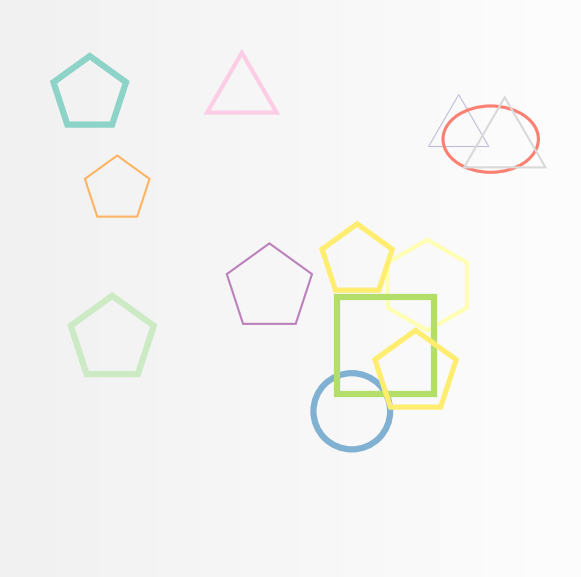[{"shape": "pentagon", "thickness": 3, "radius": 0.33, "center": [0.154, 0.836]}, {"shape": "hexagon", "thickness": 2, "radius": 0.39, "center": [0.735, 0.505]}, {"shape": "triangle", "thickness": 0.5, "radius": 0.3, "center": [0.789, 0.775]}, {"shape": "oval", "thickness": 1.5, "radius": 0.41, "center": [0.844, 0.758]}, {"shape": "circle", "thickness": 3, "radius": 0.33, "center": [0.605, 0.287]}, {"shape": "pentagon", "thickness": 1, "radius": 0.29, "center": [0.202, 0.671]}, {"shape": "square", "thickness": 3, "radius": 0.42, "center": [0.663, 0.401]}, {"shape": "triangle", "thickness": 2, "radius": 0.35, "center": [0.416, 0.839]}, {"shape": "triangle", "thickness": 1, "radius": 0.4, "center": [0.868, 0.75]}, {"shape": "pentagon", "thickness": 1, "radius": 0.39, "center": [0.463, 0.501]}, {"shape": "pentagon", "thickness": 3, "radius": 0.38, "center": [0.193, 0.412]}, {"shape": "pentagon", "thickness": 2.5, "radius": 0.37, "center": [0.715, 0.354]}, {"shape": "pentagon", "thickness": 2.5, "radius": 0.32, "center": [0.614, 0.548]}]